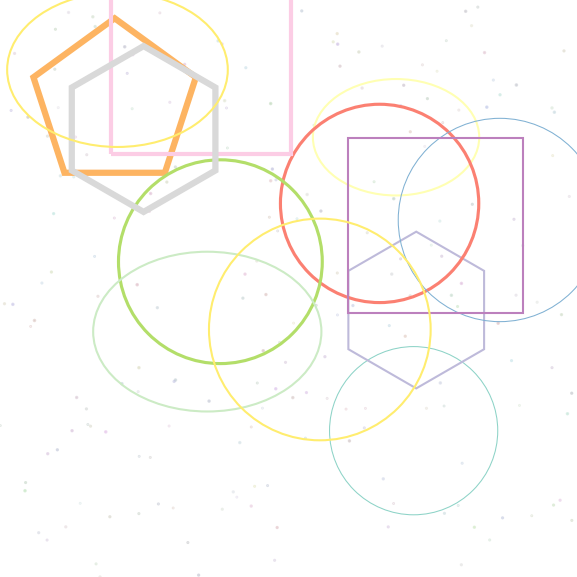[{"shape": "circle", "thickness": 0.5, "radius": 0.73, "center": [0.716, 0.253]}, {"shape": "oval", "thickness": 1, "radius": 0.72, "center": [0.686, 0.761]}, {"shape": "hexagon", "thickness": 1, "radius": 0.68, "center": [0.721, 0.462]}, {"shape": "circle", "thickness": 1.5, "radius": 0.86, "center": [0.657, 0.647]}, {"shape": "circle", "thickness": 0.5, "radius": 0.88, "center": [0.866, 0.618]}, {"shape": "pentagon", "thickness": 3, "radius": 0.74, "center": [0.199, 0.82]}, {"shape": "circle", "thickness": 1.5, "radius": 0.88, "center": [0.382, 0.546]}, {"shape": "square", "thickness": 2, "radius": 0.78, "center": [0.348, 0.889]}, {"shape": "hexagon", "thickness": 3, "radius": 0.72, "center": [0.249, 0.776]}, {"shape": "square", "thickness": 1, "radius": 0.76, "center": [0.755, 0.608]}, {"shape": "oval", "thickness": 1, "radius": 0.99, "center": [0.359, 0.425]}, {"shape": "oval", "thickness": 1, "radius": 0.96, "center": [0.203, 0.878]}, {"shape": "circle", "thickness": 1, "radius": 0.96, "center": [0.554, 0.429]}]